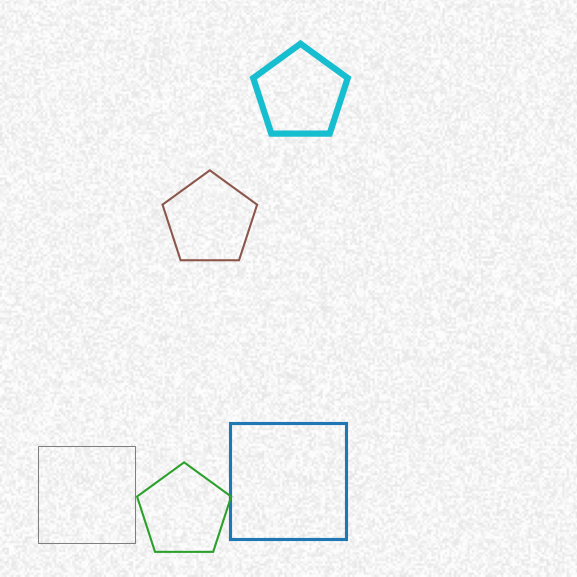[{"shape": "square", "thickness": 1.5, "radius": 0.5, "center": [0.498, 0.167]}, {"shape": "pentagon", "thickness": 1, "radius": 0.43, "center": [0.319, 0.113]}, {"shape": "pentagon", "thickness": 1, "radius": 0.43, "center": [0.363, 0.618]}, {"shape": "square", "thickness": 0.5, "radius": 0.42, "center": [0.15, 0.142]}, {"shape": "pentagon", "thickness": 3, "radius": 0.43, "center": [0.52, 0.837]}]